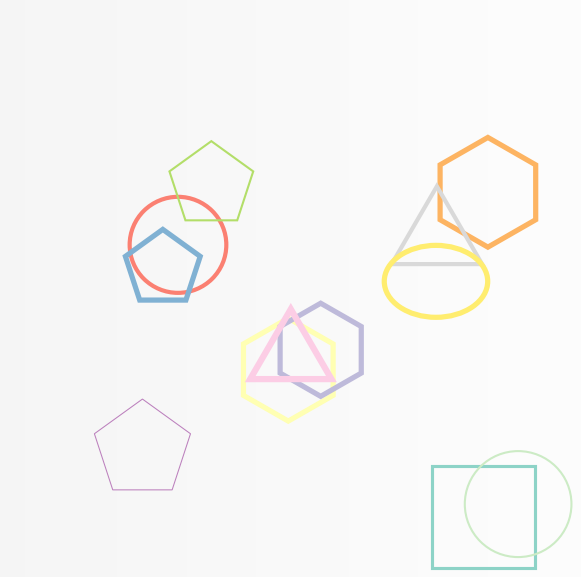[{"shape": "square", "thickness": 1.5, "radius": 0.44, "center": [0.832, 0.104]}, {"shape": "hexagon", "thickness": 2.5, "radius": 0.45, "center": [0.496, 0.359]}, {"shape": "hexagon", "thickness": 2.5, "radius": 0.4, "center": [0.552, 0.393]}, {"shape": "circle", "thickness": 2, "radius": 0.42, "center": [0.306, 0.575]}, {"shape": "pentagon", "thickness": 2.5, "radius": 0.34, "center": [0.28, 0.534]}, {"shape": "hexagon", "thickness": 2.5, "radius": 0.47, "center": [0.839, 0.666]}, {"shape": "pentagon", "thickness": 1, "radius": 0.38, "center": [0.364, 0.679]}, {"shape": "triangle", "thickness": 3, "radius": 0.4, "center": [0.5, 0.383]}, {"shape": "triangle", "thickness": 2, "radius": 0.45, "center": [0.752, 0.587]}, {"shape": "pentagon", "thickness": 0.5, "radius": 0.43, "center": [0.245, 0.221]}, {"shape": "circle", "thickness": 1, "radius": 0.46, "center": [0.891, 0.126]}, {"shape": "oval", "thickness": 2.5, "radius": 0.44, "center": [0.75, 0.512]}]